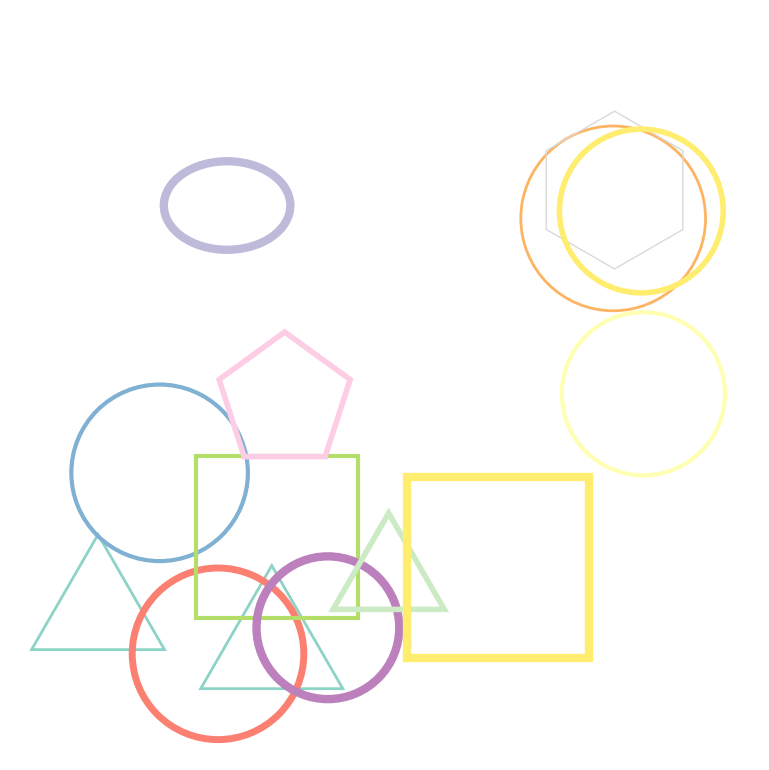[{"shape": "triangle", "thickness": 1, "radius": 0.5, "center": [0.127, 0.206]}, {"shape": "triangle", "thickness": 1, "radius": 0.53, "center": [0.353, 0.159]}, {"shape": "circle", "thickness": 1.5, "radius": 0.53, "center": [0.836, 0.489]}, {"shape": "oval", "thickness": 3, "radius": 0.41, "center": [0.295, 0.733]}, {"shape": "circle", "thickness": 2.5, "radius": 0.56, "center": [0.283, 0.151]}, {"shape": "circle", "thickness": 1.5, "radius": 0.57, "center": [0.207, 0.386]}, {"shape": "circle", "thickness": 1, "radius": 0.6, "center": [0.796, 0.716]}, {"shape": "square", "thickness": 1.5, "radius": 0.53, "center": [0.36, 0.303]}, {"shape": "pentagon", "thickness": 2, "radius": 0.45, "center": [0.37, 0.479]}, {"shape": "hexagon", "thickness": 0.5, "radius": 0.51, "center": [0.798, 0.753]}, {"shape": "circle", "thickness": 3, "radius": 0.46, "center": [0.426, 0.185]}, {"shape": "triangle", "thickness": 2, "radius": 0.42, "center": [0.505, 0.25]}, {"shape": "square", "thickness": 3, "radius": 0.59, "center": [0.647, 0.263]}, {"shape": "circle", "thickness": 2, "radius": 0.53, "center": [0.833, 0.726]}]